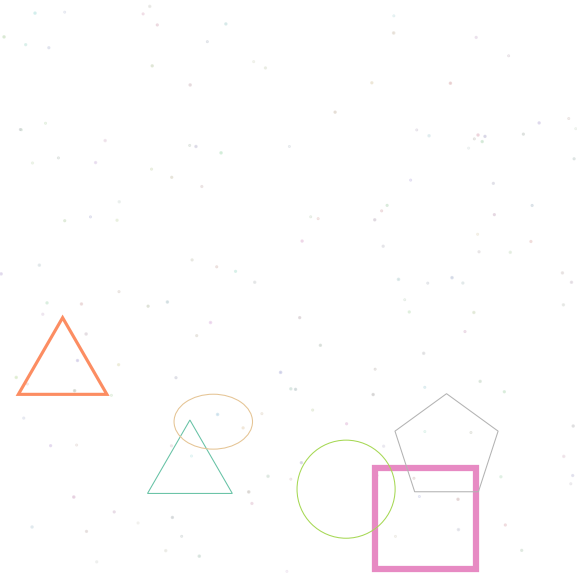[{"shape": "triangle", "thickness": 0.5, "radius": 0.42, "center": [0.329, 0.187]}, {"shape": "triangle", "thickness": 1.5, "radius": 0.44, "center": [0.108, 0.361]}, {"shape": "square", "thickness": 3, "radius": 0.44, "center": [0.737, 0.102]}, {"shape": "circle", "thickness": 0.5, "radius": 0.42, "center": [0.599, 0.152]}, {"shape": "oval", "thickness": 0.5, "radius": 0.34, "center": [0.369, 0.269]}, {"shape": "pentagon", "thickness": 0.5, "radius": 0.47, "center": [0.773, 0.224]}]